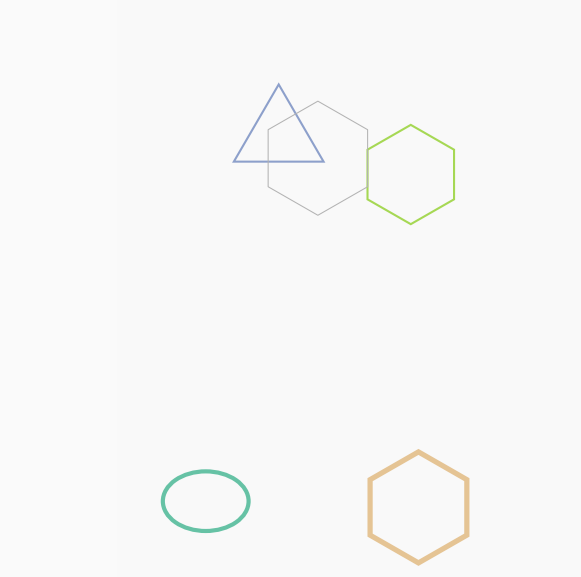[{"shape": "oval", "thickness": 2, "radius": 0.37, "center": [0.354, 0.131]}, {"shape": "triangle", "thickness": 1, "radius": 0.45, "center": [0.479, 0.764]}, {"shape": "hexagon", "thickness": 1, "radius": 0.43, "center": [0.707, 0.697]}, {"shape": "hexagon", "thickness": 2.5, "radius": 0.48, "center": [0.72, 0.121]}, {"shape": "hexagon", "thickness": 0.5, "radius": 0.49, "center": [0.547, 0.725]}]